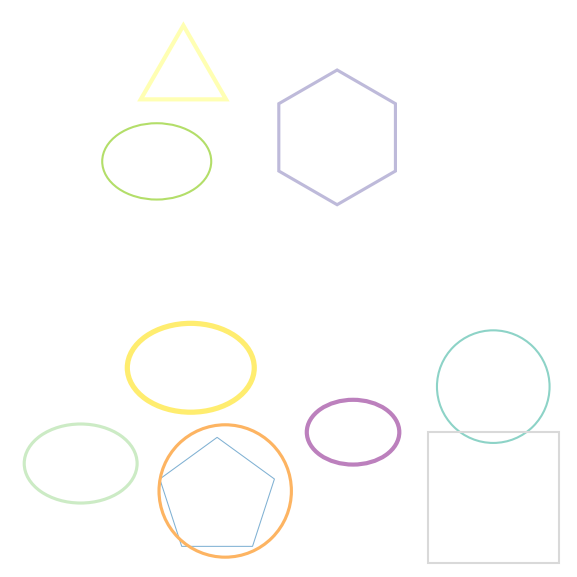[{"shape": "circle", "thickness": 1, "radius": 0.49, "center": [0.854, 0.33]}, {"shape": "triangle", "thickness": 2, "radius": 0.43, "center": [0.318, 0.87]}, {"shape": "hexagon", "thickness": 1.5, "radius": 0.58, "center": [0.584, 0.761]}, {"shape": "pentagon", "thickness": 0.5, "radius": 0.52, "center": [0.376, 0.137]}, {"shape": "circle", "thickness": 1.5, "radius": 0.57, "center": [0.39, 0.149]}, {"shape": "oval", "thickness": 1, "radius": 0.47, "center": [0.271, 0.72]}, {"shape": "square", "thickness": 1, "radius": 0.57, "center": [0.854, 0.138]}, {"shape": "oval", "thickness": 2, "radius": 0.4, "center": [0.611, 0.251]}, {"shape": "oval", "thickness": 1.5, "radius": 0.49, "center": [0.14, 0.197]}, {"shape": "oval", "thickness": 2.5, "radius": 0.55, "center": [0.33, 0.362]}]